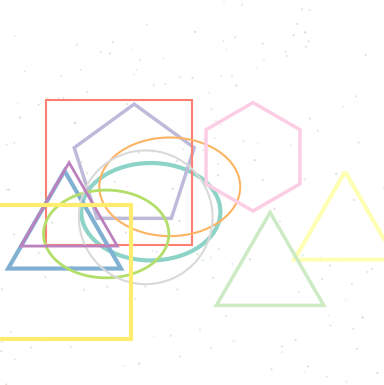[{"shape": "oval", "thickness": 3, "radius": 0.9, "center": [0.392, 0.45]}, {"shape": "triangle", "thickness": 3, "radius": 0.76, "center": [0.896, 0.402]}, {"shape": "pentagon", "thickness": 2.5, "radius": 0.82, "center": [0.349, 0.566]}, {"shape": "square", "thickness": 1.5, "radius": 0.95, "center": [0.309, 0.552]}, {"shape": "triangle", "thickness": 3, "radius": 0.85, "center": [0.168, 0.387]}, {"shape": "oval", "thickness": 1.5, "radius": 0.91, "center": [0.441, 0.515]}, {"shape": "oval", "thickness": 2, "radius": 0.81, "center": [0.276, 0.392]}, {"shape": "hexagon", "thickness": 2.5, "radius": 0.7, "center": [0.657, 0.593]}, {"shape": "circle", "thickness": 1.5, "radius": 0.87, "center": [0.379, 0.436]}, {"shape": "triangle", "thickness": 2, "radius": 0.72, "center": [0.179, 0.433]}, {"shape": "triangle", "thickness": 2.5, "radius": 0.8, "center": [0.702, 0.287]}, {"shape": "square", "thickness": 3, "radius": 0.87, "center": [0.168, 0.293]}]